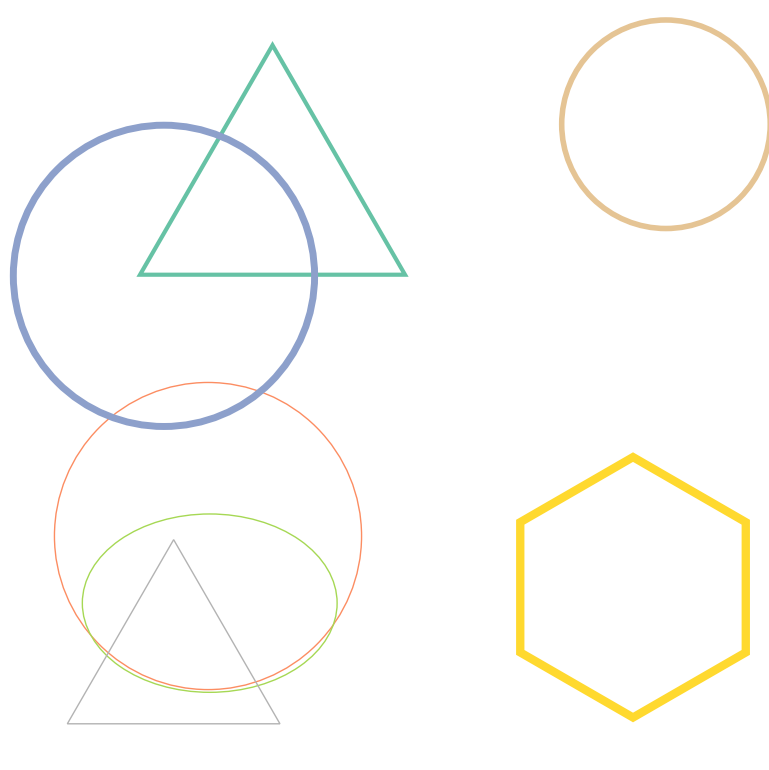[{"shape": "triangle", "thickness": 1.5, "radius": 0.99, "center": [0.354, 0.743]}, {"shape": "circle", "thickness": 0.5, "radius": 1.0, "center": [0.27, 0.304]}, {"shape": "circle", "thickness": 2.5, "radius": 0.98, "center": [0.213, 0.642]}, {"shape": "oval", "thickness": 0.5, "radius": 0.83, "center": [0.272, 0.217]}, {"shape": "hexagon", "thickness": 3, "radius": 0.85, "center": [0.822, 0.237]}, {"shape": "circle", "thickness": 2, "radius": 0.68, "center": [0.865, 0.839]}, {"shape": "triangle", "thickness": 0.5, "radius": 0.8, "center": [0.226, 0.14]}]